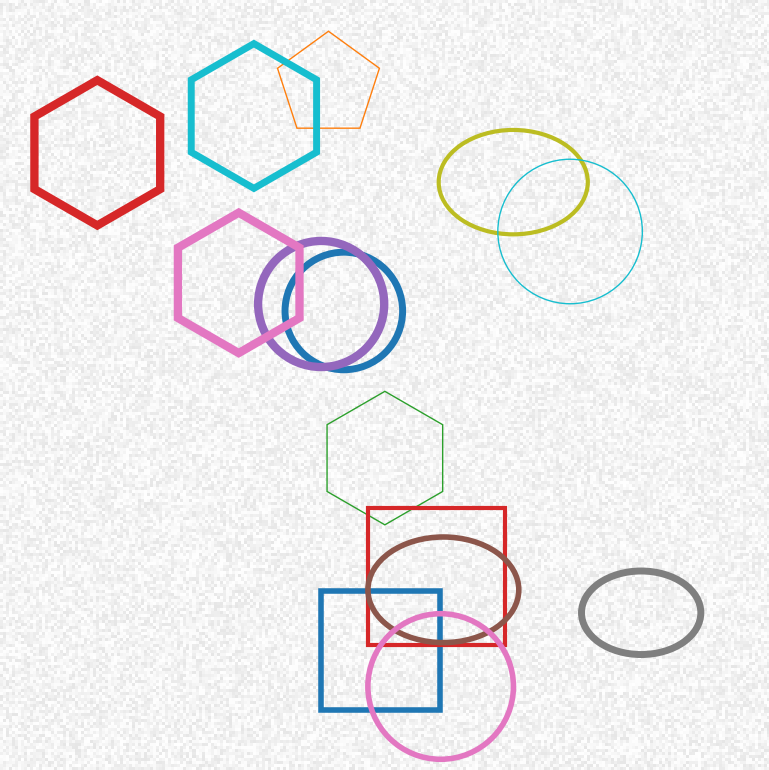[{"shape": "circle", "thickness": 2.5, "radius": 0.38, "center": [0.447, 0.596]}, {"shape": "square", "thickness": 2, "radius": 0.39, "center": [0.494, 0.156]}, {"shape": "pentagon", "thickness": 0.5, "radius": 0.35, "center": [0.427, 0.89]}, {"shape": "hexagon", "thickness": 0.5, "radius": 0.43, "center": [0.5, 0.405]}, {"shape": "hexagon", "thickness": 3, "radius": 0.47, "center": [0.126, 0.802]}, {"shape": "square", "thickness": 1.5, "radius": 0.44, "center": [0.567, 0.251]}, {"shape": "circle", "thickness": 3, "radius": 0.41, "center": [0.417, 0.605]}, {"shape": "oval", "thickness": 2, "radius": 0.49, "center": [0.576, 0.234]}, {"shape": "hexagon", "thickness": 3, "radius": 0.46, "center": [0.31, 0.633]}, {"shape": "circle", "thickness": 2, "radius": 0.47, "center": [0.572, 0.108]}, {"shape": "oval", "thickness": 2.5, "radius": 0.39, "center": [0.833, 0.204]}, {"shape": "oval", "thickness": 1.5, "radius": 0.48, "center": [0.667, 0.763]}, {"shape": "hexagon", "thickness": 2.5, "radius": 0.47, "center": [0.33, 0.849]}, {"shape": "circle", "thickness": 0.5, "radius": 0.47, "center": [0.74, 0.699]}]